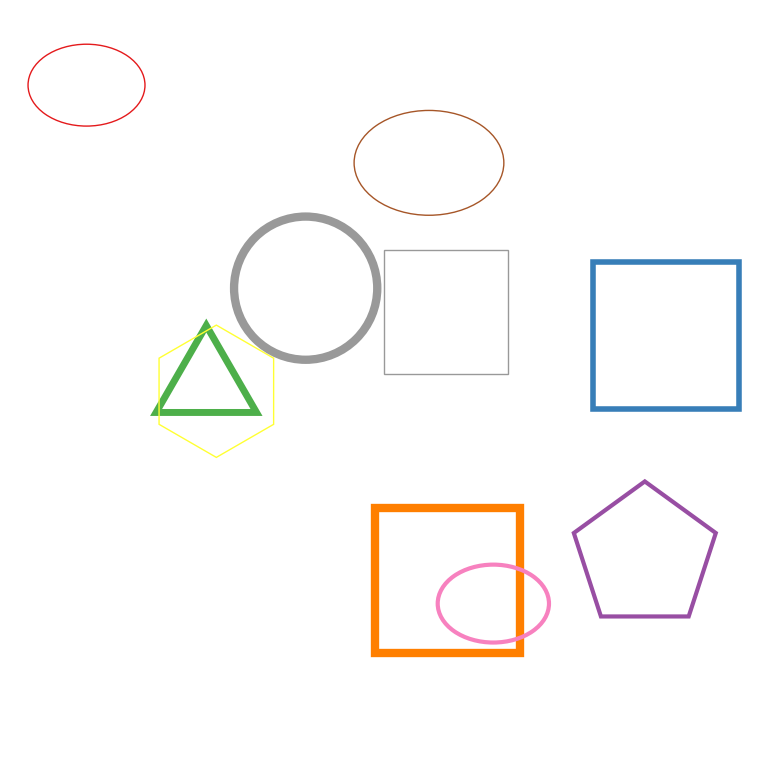[{"shape": "oval", "thickness": 0.5, "radius": 0.38, "center": [0.112, 0.889]}, {"shape": "square", "thickness": 2, "radius": 0.48, "center": [0.865, 0.564]}, {"shape": "triangle", "thickness": 2.5, "radius": 0.38, "center": [0.268, 0.502]}, {"shape": "pentagon", "thickness": 1.5, "radius": 0.48, "center": [0.837, 0.278]}, {"shape": "square", "thickness": 3, "radius": 0.47, "center": [0.581, 0.246]}, {"shape": "hexagon", "thickness": 0.5, "radius": 0.43, "center": [0.281, 0.492]}, {"shape": "oval", "thickness": 0.5, "radius": 0.49, "center": [0.557, 0.789]}, {"shape": "oval", "thickness": 1.5, "radius": 0.36, "center": [0.641, 0.216]}, {"shape": "circle", "thickness": 3, "radius": 0.46, "center": [0.397, 0.626]}, {"shape": "square", "thickness": 0.5, "radius": 0.4, "center": [0.579, 0.595]}]